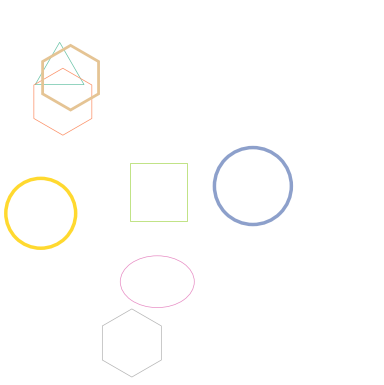[{"shape": "triangle", "thickness": 0.5, "radius": 0.37, "center": [0.155, 0.817]}, {"shape": "hexagon", "thickness": 0.5, "radius": 0.43, "center": [0.163, 0.736]}, {"shape": "circle", "thickness": 2.5, "radius": 0.5, "center": [0.657, 0.517]}, {"shape": "oval", "thickness": 0.5, "radius": 0.48, "center": [0.409, 0.268]}, {"shape": "square", "thickness": 0.5, "radius": 0.37, "center": [0.412, 0.501]}, {"shape": "circle", "thickness": 2.5, "radius": 0.45, "center": [0.106, 0.446]}, {"shape": "hexagon", "thickness": 2, "radius": 0.42, "center": [0.183, 0.798]}, {"shape": "hexagon", "thickness": 0.5, "radius": 0.44, "center": [0.342, 0.109]}]